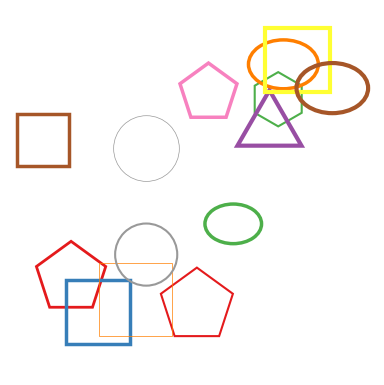[{"shape": "pentagon", "thickness": 1.5, "radius": 0.49, "center": [0.511, 0.207]}, {"shape": "pentagon", "thickness": 2, "radius": 0.47, "center": [0.185, 0.279]}, {"shape": "square", "thickness": 2.5, "radius": 0.42, "center": [0.254, 0.19]}, {"shape": "hexagon", "thickness": 1.5, "radius": 0.35, "center": [0.723, 0.742]}, {"shape": "oval", "thickness": 2.5, "radius": 0.37, "center": [0.606, 0.419]}, {"shape": "triangle", "thickness": 3, "radius": 0.48, "center": [0.7, 0.67]}, {"shape": "square", "thickness": 0.5, "radius": 0.47, "center": [0.352, 0.221]}, {"shape": "oval", "thickness": 2.5, "radius": 0.45, "center": [0.736, 0.833]}, {"shape": "square", "thickness": 3, "radius": 0.42, "center": [0.773, 0.844]}, {"shape": "oval", "thickness": 3, "radius": 0.47, "center": [0.863, 0.771]}, {"shape": "square", "thickness": 2.5, "radius": 0.34, "center": [0.111, 0.637]}, {"shape": "pentagon", "thickness": 2.5, "radius": 0.39, "center": [0.542, 0.758]}, {"shape": "circle", "thickness": 1.5, "radius": 0.4, "center": [0.38, 0.339]}, {"shape": "circle", "thickness": 0.5, "radius": 0.43, "center": [0.381, 0.614]}]